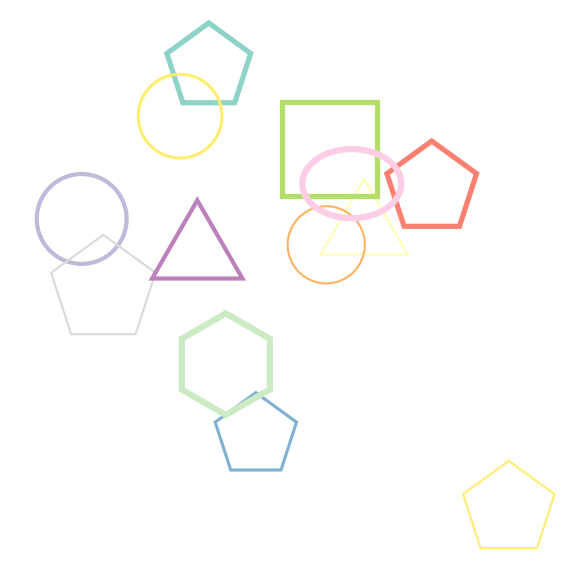[{"shape": "pentagon", "thickness": 2.5, "radius": 0.38, "center": [0.361, 0.883]}, {"shape": "triangle", "thickness": 1, "radius": 0.44, "center": [0.631, 0.602]}, {"shape": "circle", "thickness": 2, "radius": 0.39, "center": [0.141, 0.62]}, {"shape": "pentagon", "thickness": 2.5, "radius": 0.41, "center": [0.748, 0.673]}, {"shape": "pentagon", "thickness": 1.5, "radius": 0.37, "center": [0.443, 0.245]}, {"shape": "circle", "thickness": 1, "radius": 0.33, "center": [0.565, 0.575]}, {"shape": "square", "thickness": 2.5, "radius": 0.41, "center": [0.571, 0.741]}, {"shape": "oval", "thickness": 3, "radius": 0.43, "center": [0.609, 0.681]}, {"shape": "pentagon", "thickness": 1, "radius": 0.48, "center": [0.179, 0.497]}, {"shape": "triangle", "thickness": 2, "radius": 0.45, "center": [0.342, 0.562]}, {"shape": "hexagon", "thickness": 3, "radius": 0.44, "center": [0.391, 0.369]}, {"shape": "circle", "thickness": 1.5, "radius": 0.36, "center": [0.312, 0.798]}, {"shape": "pentagon", "thickness": 1, "radius": 0.42, "center": [0.881, 0.118]}]